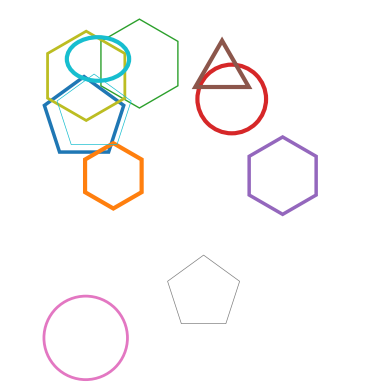[{"shape": "pentagon", "thickness": 2.5, "radius": 0.54, "center": [0.218, 0.693]}, {"shape": "hexagon", "thickness": 3, "radius": 0.42, "center": [0.294, 0.543]}, {"shape": "hexagon", "thickness": 1, "radius": 0.58, "center": [0.362, 0.835]}, {"shape": "circle", "thickness": 3, "radius": 0.45, "center": [0.602, 0.743]}, {"shape": "hexagon", "thickness": 2.5, "radius": 0.5, "center": [0.734, 0.544]}, {"shape": "triangle", "thickness": 3, "radius": 0.4, "center": [0.577, 0.814]}, {"shape": "circle", "thickness": 2, "radius": 0.54, "center": [0.223, 0.122]}, {"shape": "pentagon", "thickness": 0.5, "radius": 0.49, "center": [0.529, 0.239]}, {"shape": "hexagon", "thickness": 2, "radius": 0.58, "center": [0.224, 0.803]}, {"shape": "pentagon", "thickness": 0.5, "radius": 0.51, "center": [0.244, 0.706]}, {"shape": "oval", "thickness": 3, "radius": 0.4, "center": [0.255, 0.847]}]